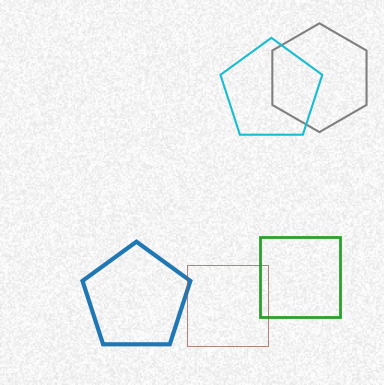[{"shape": "pentagon", "thickness": 3, "radius": 0.74, "center": [0.354, 0.225]}, {"shape": "square", "thickness": 2, "radius": 0.52, "center": [0.778, 0.281]}, {"shape": "square", "thickness": 0.5, "radius": 0.52, "center": [0.59, 0.206]}, {"shape": "hexagon", "thickness": 1.5, "radius": 0.71, "center": [0.83, 0.798]}, {"shape": "pentagon", "thickness": 1.5, "radius": 0.7, "center": [0.705, 0.763]}]